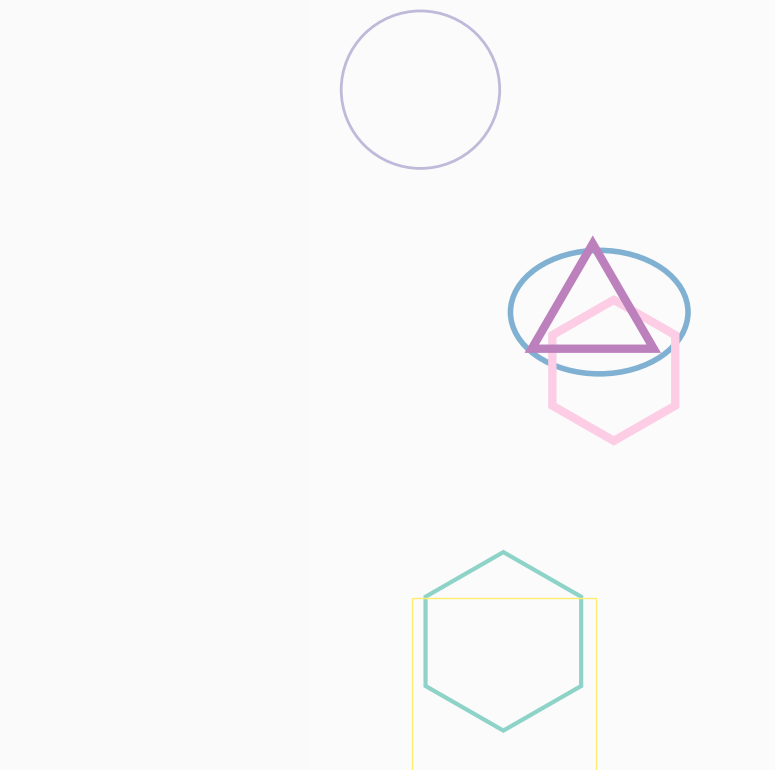[{"shape": "hexagon", "thickness": 1.5, "radius": 0.58, "center": [0.649, 0.167]}, {"shape": "circle", "thickness": 1, "radius": 0.51, "center": [0.543, 0.884]}, {"shape": "oval", "thickness": 2, "radius": 0.57, "center": [0.773, 0.595]}, {"shape": "hexagon", "thickness": 3, "radius": 0.46, "center": [0.792, 0.519]}, {"shape": "triangle", "thickness": 3, "radius": 0.45, "center": [0.765, 0.593]}, {"shape": "square", "thickness": 0.5, "radius": 0.59, "center": [0.65, 0.105]}]